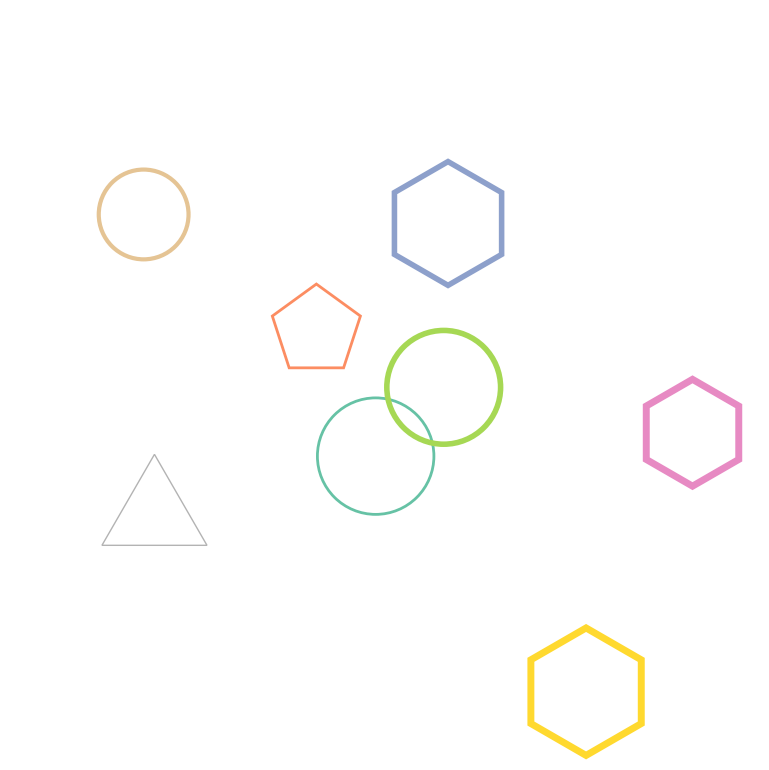[{"shape": "circle", "thickness": 1, "radius": 0.38, "center": [0.488, 0.408]}, {"shape": "pentagon", "thickness": 1, "radius": 0.3, "center": [0.411, 0.571]}, {"shape": "hexagon", "thickness": 2, "radius": 0.4, "center": [0.582, 0.71]}, {"shape": "hexagon", "thickness": 2.5, "radius": 0.35, "center": [0.899, 0.438]}, {"shape": "circle", "thickness": 2, "radius": 0.37, "center": [0.576, 0.497]}, {"shape": "hexagon", "thickness": 2.5, "radius": 0.41, "center": [0.761, 0.102]}, {"shape": "circle", "thickness": 1.5, "radius": 0.29, "center": [0.187, 0.721]}, {"shape": "triangle", "thickness": 0.5, "radius": 0.39, "center": [0.201, 0.331]}]